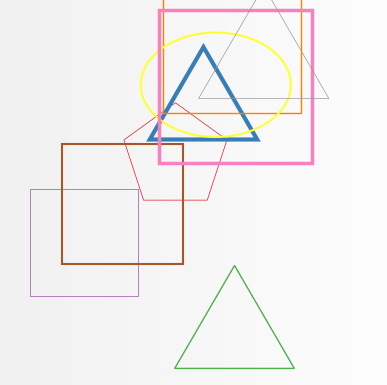[{"shape": "pentagon", "thickness": 0.5, "radius": 0.7, "center": [0.453, 0.593]}, {"shape": "triangle", "thickness": 3, "radius": 0.8, "center": [0.525, 0.718]}, {"shape": "triangle", "thickness": 1, "radius": 0.89, "center": [0.605, 0.132]}, {"shape": "square", "thickness": 0.5, "radius": 0.69, "center": [0.217, 0.37]}, {"shape": "square", "thickness": 1, "radius": 0.89, "center": [0.598, 0.885]}, {"shape": "oval", "thickness": 1.5, "radius": 0.97, "center": [0.557, 0.78]}, {"shape": "square", "thickness": 1.5, "radius": 0.78, "center": [0.316, 0.471]}, {"shape": "square", "thickness": 2.5, "radius": 0.99, "center": [0.607, 0.775]}, {"shape": "triangle", "thickness": 0.5, "radius": 0.97, "center": [0.681, 0.841]}]